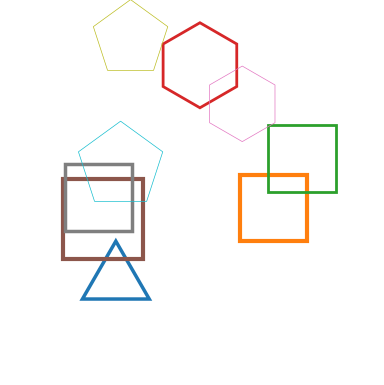[{"shape": "triangle", "thickness": 2.5, "radius": 0.5, "center": [0.301, 0.273]}, {"shape": "square", "thickness": 3, "radius": 0.43, "center": [0.711, 0.46]}, {"shape": "square", "thickness": 2, "radius": 0.44, "center": [0.785, 0.589]}, {"shape": "hexagon", "thickness": 2, "radius": 0.55, "center": [0.519, 0.83]}, {"shape": "square", "thickness": 3, "radius": 0.52, "center": [0.268, 0.432]}, {"shape": "hexagon", "thickness": 0.5, "radius": 0.49, "center": [0.629, 0.73]}, {"shape": "square", "thickness": 2.5, "radius": 0.44, "center": [0.255, 0.487]}, {"shape": "pentagon", "thickness": 0.5, "radius": 0.51, "center": [0.339, 0.899]}, {"shape": "pentagon", "thickness": 0.5, "radius": 0.58, "center": [0.313, 0.57]}]